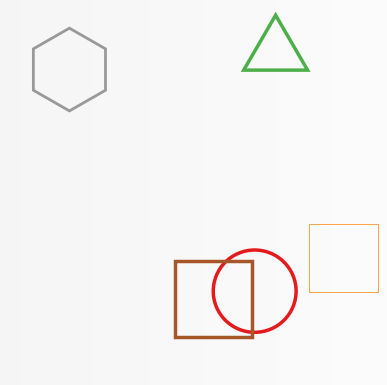[{"shape": "circle", "thickness": 2.5, "radius": 0.53, "center": [0.657, 0.244]}, {"shape": "triangle", "thickness": 2.5, "radius": 0.48, "center": [0.711, 0.865]}, {"shape": "square", "thickness": 0.5, "radius": 0.44, "center": [0.887, 0.33]}, {"shape": "square", "thickness": 2.5, "radius": 0.49, "center": [0.551, 0.223]}, {"shape": "hexagon", "thickness": 2, "radius": 0.54, "center": [0.179, 0.819]}]